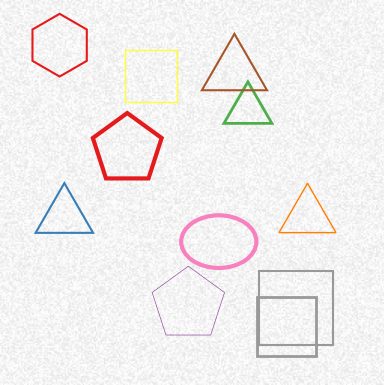[{"shape": "hexagon", "thickness": 1.5, "radius": 0.41, "center": [0.155, 0.883]}, {"shape": "pentagon", "thickness": 3, "radius": 0.47, "center": [0.331, 0.613]}, {"shape": "triangle", "thickness": 1.5, "radius": 0.43, "center": [0.167, 0.438]}, {"shape": "triangle", "thickness": 2, "radius": 0.36, "center": [0.644, 0.716]}, {"shape": "pentagon", "thickness": 0.5, "radius": 0.49, "center": [0.489, 0.21]}, {"shape": "triangle", "thickness": 1, "radius": 0.43, "center": [0.799, 0.439]}, {"shape": "square", "thickness": 1, "radius": 0.33, "center": [0.392, 0.803]}, {"shape": "triangle", "thickness": 1.5, "radius": 0.49, "center": [0.609, 0.814]}, {"shape": "oval", "thickness": 3, "radius": 0.49, "center": [0.568, 0.372]}, {"shape": "square", "thickness": 2, "radius": 0.38, "center": [0.744, 0.153]}, {"shape": "square", "thickness": 1.5, "radius": 0.48, "center": [0.769, 0.201]}]